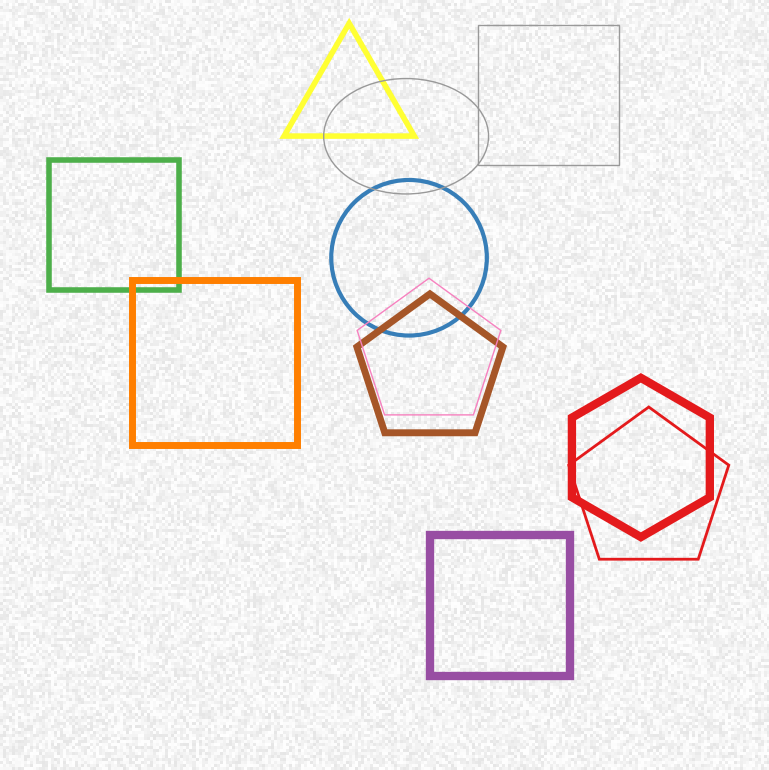[{"shape": "pentagon", "thickness": 1, "radius": 0.55, "center": [0.843, 0.362]}, {"shape": "hexagon", "thickness": 3, "radius": 0.52, "center": [0.832, 0.406]}, {"shape": "circle", "thickness": 1.5, "radius": 0.51, "center": [0.531, 0.665]}, {"shape": "square", "thickness": 2, "radius": 0.42, "center": [0.148, 0.708]}, {"shape": "square", "thickness": 3, "radius": 0.46, "center": [0.65, 0.214]}, {"shape": "square", "thickness": 2.5, "radius": 0.53, "center": [0.279, 0.53]}, {"shape": "triangle", "thickness": 2, "radius": 0.49, "center": [0.453, 0.872]}, {"shape": "pentagon", "thickness": 2.5, "radius": 0.5, "center": [0.558, 0.519]}, {"shape": "pentagon", "thickness": 0.5, "radius": 0.49, "center": [0.557, 0.541]}, {"shape": "oval", "thickness": 0.5, "radius": 0.54, "center": [0.527, 0.823]}, {"shape": "square", "thickness": 0.5, "radius": 0.46, "center": [0.712, 0.876]}]